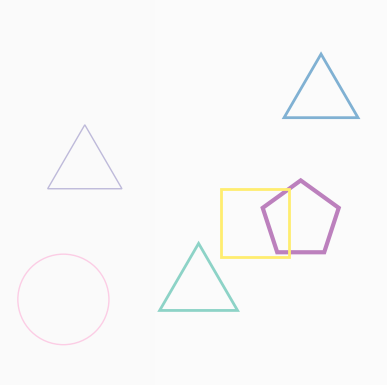[{"shape": "triangle", "thickness": 2, "radius": 0.58, "center": [0.513, 0.252]}, {"shape": "triangle", "thickness": 1, "radius": 0.55, "center": [0.219, 0.565]}, {"shape": "triangle", "thickness": 2, "radius": 0.55, "center": [0.829, 0.749]}, {"shape": "circle", "thickness": 1, "radius": 0.59, "center": [0.164, 0.222]}, {"shape": "pentagon", "thickness": 3, "radius": 0.52, "center": [0.776, 0.428]}, {"shape": "square", "thickness": 2, "radius": 0.44, "center": [0.658, 0.421]}]